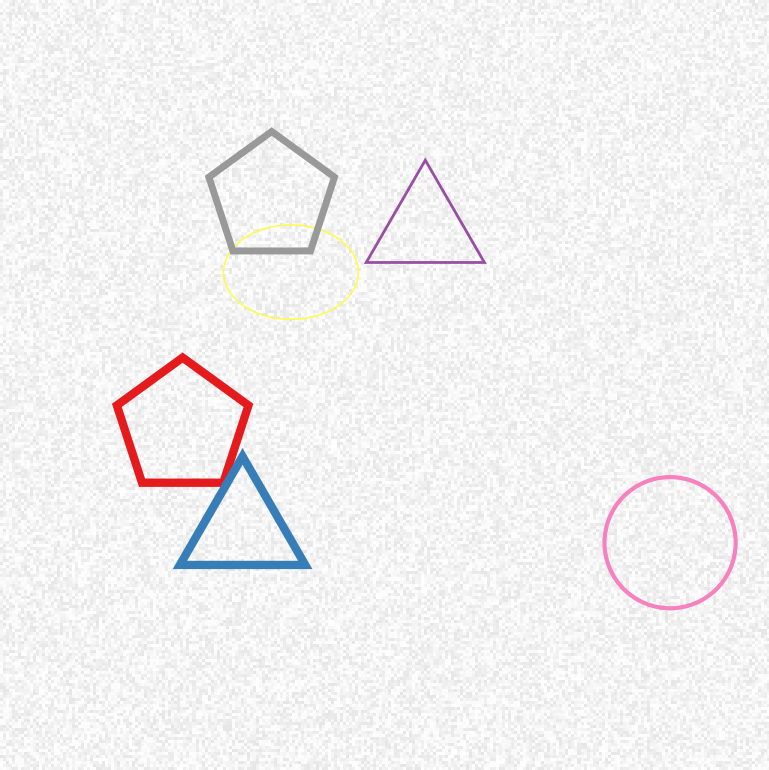[{"shape": "pentagon", "thickness": 3, "radius": 0.45, "center": [0.237, 0.446]}, {"shape": "triangle", "thickness": 3, "radius": 0.47, "center": [0.315, 0.313]}, {"shape": "triangle", "thickness": 1, "radius": 0.44, "center": [0.552, 0.703]}, {"shape": "oval", "thickness": 0.5, "radius": 0.44, "center": [0.378, 0.647]}, {"shape": "circle", "thickness": 1.5, "radius": 0.43, "center": [0.87, 0.295]}, {"shape": "pentagon", "thickness": 2.5, "radius": 0.43, "center": [0.353, 0.743]}]